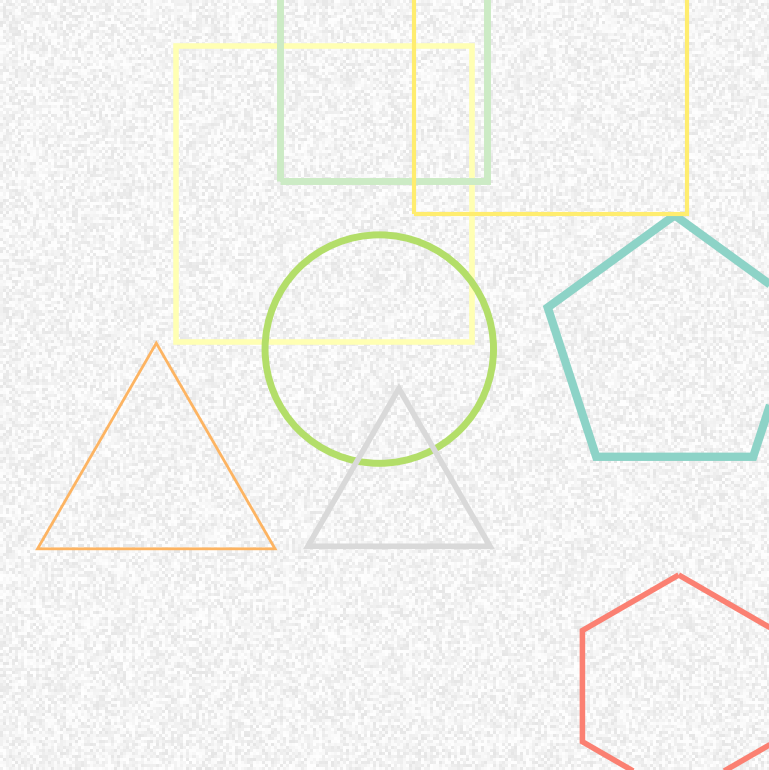[{"shape": "pentagon", "thickness": 3, "radius": 0.87, "center": [0.876, 0.547]}, {"shape": "square", "thickness": 2, "radius": 0.96, "center": [0.421, 0.748]}, {"shape": "hexagon", "thickness": 2, "radius": 0.72, "center": [0.881, 0.109]}, {"shape": "triangle", "thickness": 1, "radius": 0.89, "center": [0.203, 0.376]}, {"shape": "circle", "thickness": 2.5, "radius": 0.74, "center": [0.493, 0.547]}, {"shape": "triangle", "thickness": 2, "radius": 0.68, "center": [0.518, 0.359]}, {"shape": "square", "thickness": 2.5, "radius": 0.67, "center": [0.498, 0.899]}, {"shape": "square", "thickness": 1.5, "radius": 0.89, "center": [0.715, 0.899]}]